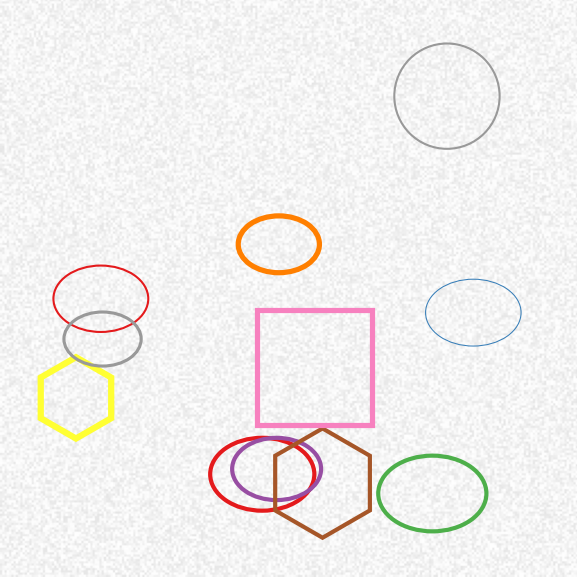[{"shape": "oval", "thickness": 1, "radius": 0.41, "center": [0.175, 0.482]}, {"shape": "oval", "thickness": 2, "radius": 0.45, "center": [0.454, 0.178]}, {"shape": "oval", "thickness": 0.5, "radius": 0.41, "center": [0.82, 0.458]}, {"shape": "oval", "thickness": 2, "radius": 0.47, "center": [0.749, 0.145]}, {"shape": "oval", "thickness": 2, "radius": 0.38, "center": [0.479, 0.187]}, {"shape": "oval", "thickness": 2.5, "radius": 0.35, "center": [0.483, 0.576]}, {"shape": "hexagon", "thickness": 3, "radius": 0.35, "center": [0.132, 0.31]}, {"shape": "hexagon", "thickness": 2, "radius": 0.47, "center": [0.559, 0.163]}, {"shape": "square", "thickness": 2.5, "radius": 0.5, "center": [0.545, 0.363]}, {"shape": "circle", "thickness": 1, "radius": 0.46, "center": [0.774, 0.833]}, {"shape": "oval", "thickness": 1.5, "radius": 0.33, "center": [0.178, 0.412]}]